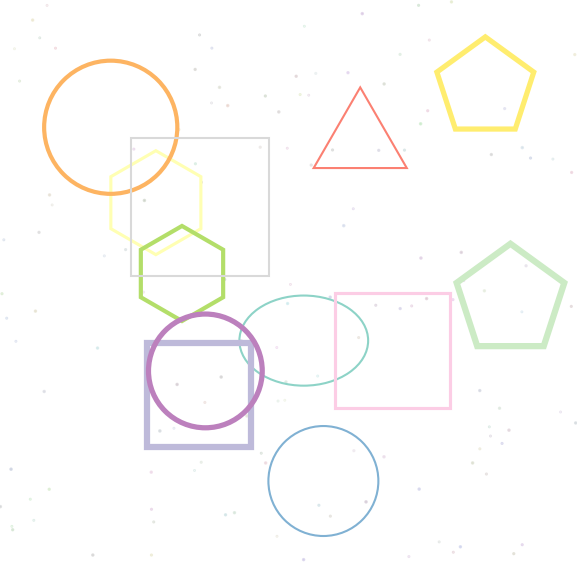[{"shape": "oval", "thickness": 1, "radius": 0.56, "center": [0.526, 0.409]}, {"shape": "hexagon", "thickness": 1.5, "radius": 0.45, "center": [0.27, 0.648]}, {"shape": "square", "thickness": 3, "radius": 0.45, "center": [0.344, 0.315]}, {"shape": "triangle", "thickness": 1, "radius": 0.47, "center": [0.624, 0.755]}, {"shape": "circle", "thickness": 1, "radius": 0.48, "center": [0.56, 0.166]}, {"shape": "circle", "thickness": 2, "radius": 0.58, "center": [0.192, 0.779]}, {"shape": "hexagon", "thickness": 2, "radius": 0.41, "center": [0.315, 0.526]}, {"shape": "square", "thickness": 1.5, "radius": 0.5, "center": [0.68, 0.392]}, {"shape": "square", "thickness": 1, "radius": 0.6, "center": [0.346, 0.641]}, {"shape": "circle", "thickness": 2.5, "radius": 0.49, "center": [0.356, 0.357]}, {"shape": "pentagon", "thickness": 3, "radius": 0.49, "center": [0.884, 0.479]}, {"shape": "pentagon", "thickness": 2.5, "radius": 0.44, "center": [0.84, 0.847]}]